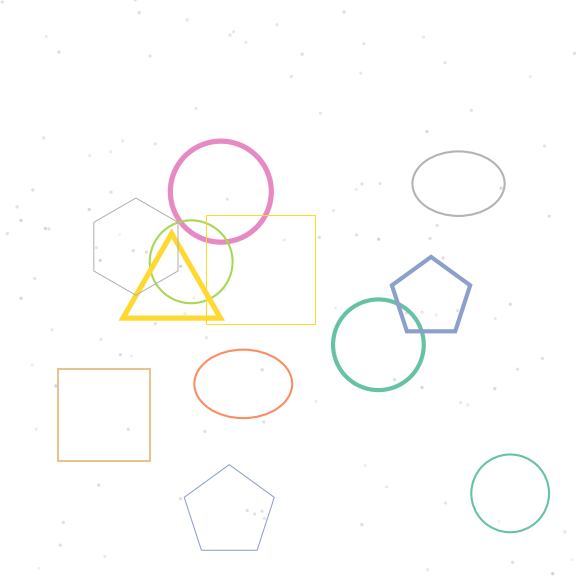[{"shape": "circle", "thickness": 1, "radius": 0.34, "center": [0.883, 0.145]}, {"shape": "circle", "thickness": 2, "radius": 0.39, "center": [0.655, 0.402]}, {"shape": "oval", "thickness": 1, "radius": 0.42, "center": [0.421, 0.334]}, {"shape": "pentagon", "thickness": 0.5, "radius": 0.41, "center": [0.397, 0.113]}, {"shape": "pentagon", "thickness": 2, "radius": 0.36, "center": [0.746, 0.483]}, {"shape": "circle", "thickness": 2.5, "radius": 0.44, "center": [0.382, 0.667]}, {"shape": "circle", "thickness": 1, "radius": 0.36, "center": [0.331, 0.546]}, {"shape": "triangle", "thickness": 2.5, "radius": 0.49, "center": [0.297, 0.497]}, {"shape": "square", "thickness": 0.5, "radius": 0.47, "center": [0.451, 0.533]}, {"shape": "square", "thickness": 1, "radius": 0.4, "center": [0.18, 0.281]}, {"shape": "oval", "thickness": 1, "radius": 0.4, "center": [0.794, 0.681]}, {"shape": "hexagon", "thickness": 0.5, "radius": 0.42, "center": [0.235, 0.572]}]